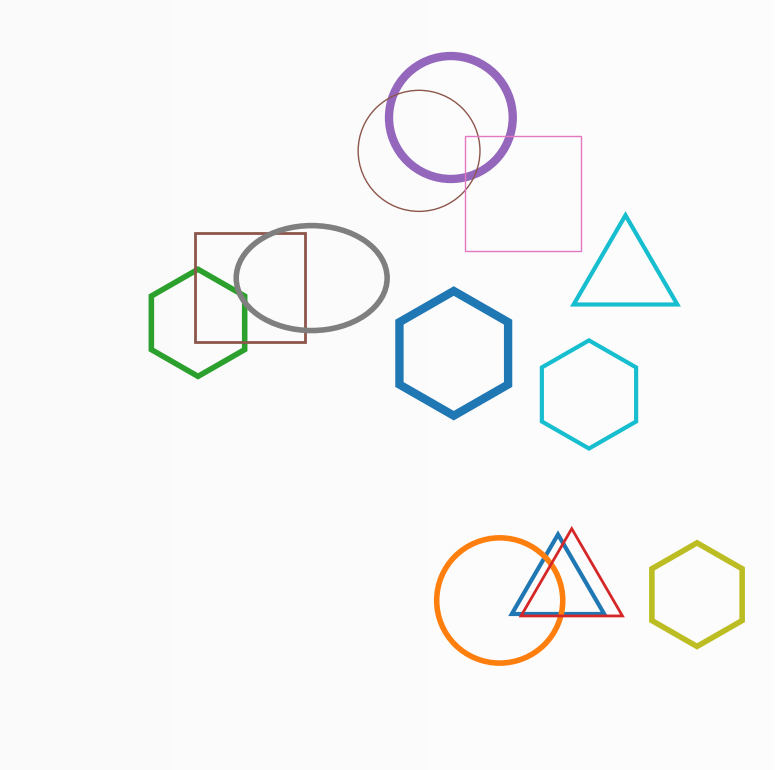[{"shape": "triangle", "thickness": 1.5, "radius": 0.34, "center": [0.72, 0.237]}, {"shape": "hexagon", "thickness": 3, "radius": 0.4, "center": [0.586, 0.541]}, {"shape": "circle", "thickness": 2, "radius": 0.41, "center": [0.645, 0.22]}, {"shape": "hexagon", "thickness": 2, "radius": 0.35, "center": [0.256, 0.581]}, {"shape": "triangle", "thickness": 1, "radius": 0.38, "center": [0.738, 0.238]}, {"shape": "circle", "thickness": 3, "radius": 0.4, "center": [0.582, 0.847]}, {"shape": "circle", "thickness": 0.5, "radius": 0.39, "center": [0.541, 0.804]}, {"shape": "square", "thickness": 1, "radius": 0.35, "center": [0.323, 0.627]}, {"shape": "square", "thickness": 0.5, "radius": 0.37, "center": [0.675, 0.748]}, {"shape": "oval", "thickness": 2, "radius": 0.49, "center": [0.402, 0.639]}, {"shape": "hexagon", "thickness": 2, "radius": 0.34, "center": [0.899, 0.228]}, {"shape": "triangle", "thickness": 1.5, "radius": 0.39, "center": [0.807, 0.643]}, {"shape": "hexagon", "thickness": 1.5, "radius": 0.35, "center": [0.76, 0.488]}]